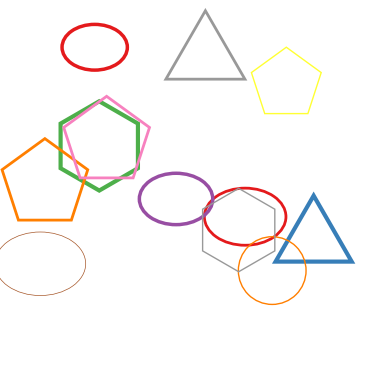[{"shape": "oval", "thickness": 2, "radius": 0.53, "center": [0.637, 0.437]}, {"shape": "oval", "thickness": 2.5, "radius": 0.42, "center": [0.246, 0.877]}, {"shape": "triangle", "thickness": 3, "radius": 0.57, "center": [0.815, 0.378]}, {"shape": "hexagon", "thickness": 3, "radius": 0.58, "center": [0.258, 0.621]}, {"shape": "oval", "thickness": 2.5, "radius": 0.48, "center": [0.457, 0.483]}, {"shape": "circle", "thickness": 1, "radius": 0.44, "center": [0.707, 0.297]}, {"shape": "pentagon", "thickness": 2, "radius": 0.59, "center": [0.117, 0.523]}, {"shape": "pentagon", "thickness": 1, "radius": 0.48, "center": [0.744, 0.782]}, {"shape": "oval", "thickness": 0.5, "radius": 0.59, "center": [0.105, 0.315]}, {"shape": "pentagon", "thickness": 2, "radius": 0.59, "center": [0.277, 0.633]}, {"shape": "hexagon", "thickness": 1, "radius": 0.54, "center": [0.62, 0.402]}, {"shape": "triangle", "thickness": 2, "radius": 0.59, "center": [0.534, 0.854]}]